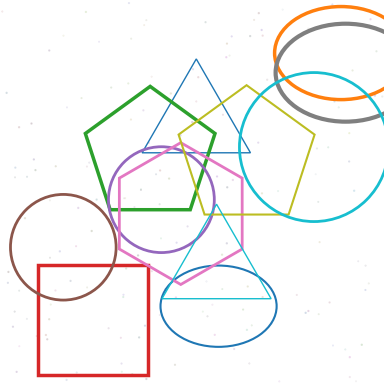[{"shape": "oval", "thickness": 1.5, "radius": 0.75, "center": [0.568, 0.205]}, {"shape": "triangle", "thickness": 1, "radius": 0.81, "center": [0.51, 0.684]}, {"shape": "oval", "thickness": 2.5, "radius": 0.86, "center": [0.886, 0.862]}, {"shape": "pentagon", "thickness": 2.5, "radius": 0.89, "center": [0.39, 0.599]}, {"shape": "square", "thickness": 2.5, "radius": 0.71, "center": [0.241, 0.168]}, {"shape": "circle", "thickness": 2, "radius": 0.69, "center": [0.419, 0.481]}, {"shape": "circle", "thickness": 2, "radius": 0.69, "center": [0.164, 0.358]}, {"shape": "hexagon", "thickness": 2, "radius": 0.92, "center": [0.47, 0.445]}, {"shape": "oval", "thickness": 3, "radius": 0.91, "center": [0.898, 0.811]}, {"shape": "pentagon", "thickness": 1.5, "radius": 0.93, "center": [0.64, 0.593]}, {"shape": "triangle", "thickness": 1, "radius": 0.82, "center": [0.562, 0.306]}, {"shape": "circle", "thickness": 2, "radius": 0.97, "center": [0.815, 0.618]}]